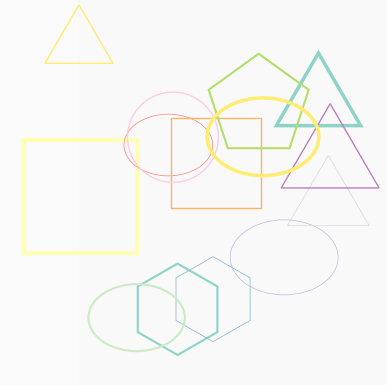[{"shape": "hexagon", "thickness": 1.5, "radius": 0.59, "center": [0.458, 0.197]}, {"shape": "triangle", "thickness": 2.5, "radius": 0.63, "center": [0.822, 0.736]}, {"shape": "square", "thickness": 3, "radius": 0.73, "center": [0.208, 0.489]}, {"shape": "oval", "thickness": 0.5, "radius": 0.7, "center": [0.733, 0.332]}, {"shape": "oval", "thickness": 0.5, "radius": 0.57, "center": [0.434, 0.623]}, {"shape": "hexagon", "thickness": 0.5, "radius": 0.55, "center": [0.55, 0.223]}, {"shape": "square", "thickness": 1, "radius": 0.58, "center": [0.557, 0.576]}, {"shape": "pentagon", "thickness": 1.5, "radius": 0.68, "center": [0.668, 0.725]}, {"shape": "circle", "thickness": 1, "radius": 0.59, "center": [0.446, 0.644]}, {"shape": "triangle", "thickness": 0.5, "radius": 0.61, "center": [0.847, 0.475]}, {"shape": "triangle", "thickness": 1, "radius": 0.73, "center": [0.852, 0.585]}, {"shape": "oval", "thickness": 1.5, "radius": 0.62, "center": [0.353, 0.175]}, {"shape": "triangle", "thickness": 1, "radius": 0.51, "center": [0.204, 0.886]}, {"shape": "oval", "thickness": 2.5, "radius": 0.72, "center": [0.679, 0.645]}]